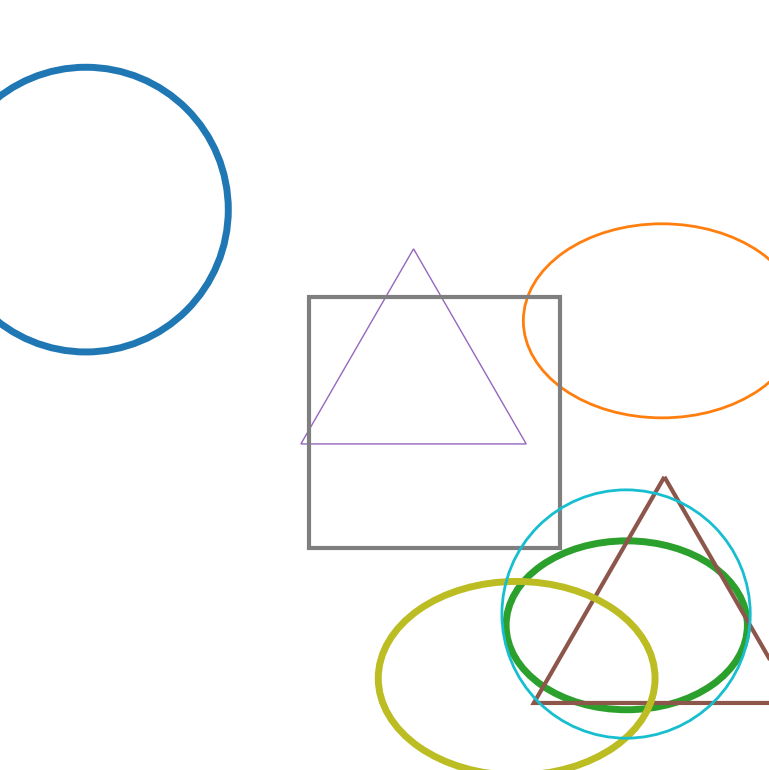[{"shape": "circle", "thickness": 2.5, "radius": 0.92, "center": [0.112, 0.728]}, {"shape": "oval", "thickness": 1, "radius": 0.9, "center": [0.86, 0.583]}, {"shape": "oval", "thickness": 2.5, "radius": 0.78, "center": [0.814, 0.188]}, {"shape": "triangle", "thickness": 0.5, "radius": 0.84, "center": [0.537, 0.508]}, {"shape": "triangle", "thickness": 1.5, "radius": 0.98, "center": [0.863, 0.185]}, {"shape": "square", "thickness": 1.5, "radius": 0.82, "center": [0.564, 0.451]}, {"shape": "oval", "thickness": 2.5, "radius": 0.9, "center": [0.671, 0.119]}, {"shape": "circle", "thickness": 1, "radius": 0.81, "center": [0.813, 0.203]}]